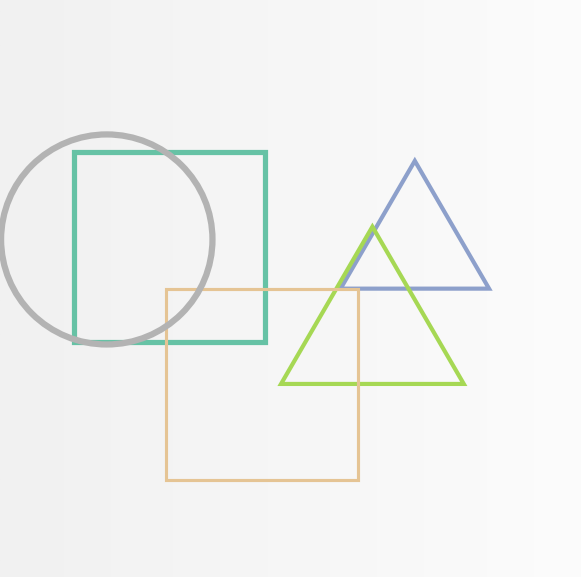[{"shape": "square", "thickness": 2.5, "radius": 0.82, "center": [0.292, 0.572]}, {"shape": "triangle", "thickness": 2, "radius": 0.74, "center": [0.714, 0.573]}, {"shape": "triangle", "thickness": 2, "radius": 0.91, "center": [0.641, 0.425]}, {"shape": "square", "thickness": 1.5, "radius": 0.83, "center": [0.451, 0.333]}, {"shape": "circle", "thickness": 3, "radius": 0.91, "center": [0.184, 0.585]}]